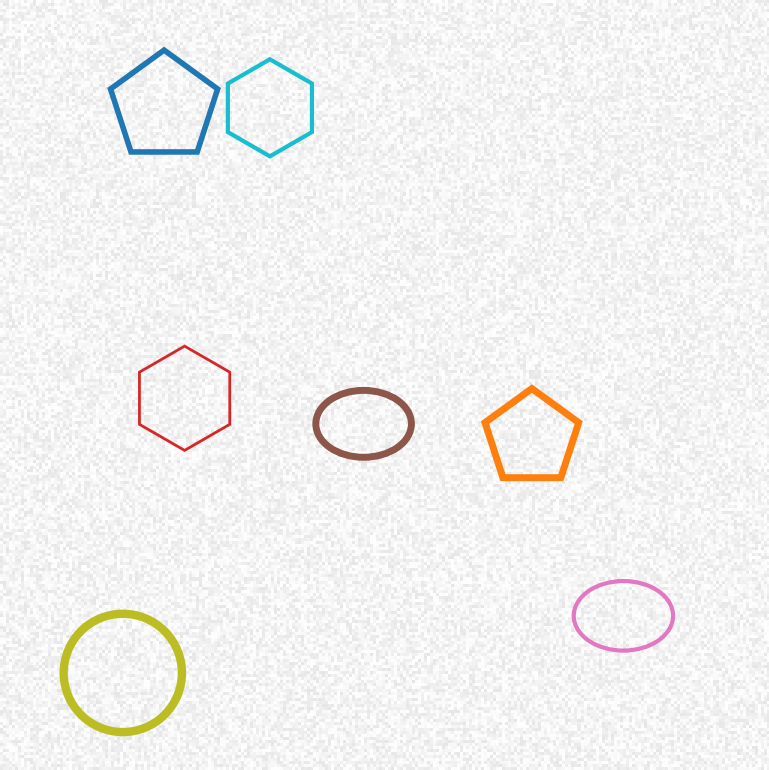[{"shape": "pentagon", "thickness": 2, "radius": 0.37, "center": [0.213, 0.862]}, {"shape": "pentagon", "thickness": 2.5, "radius": 0.32, "center": [0.691, 0.431]}, {"shape": "hexagon", "thickness": 1, "radius": 0.34, "center": [0.24, 0.483]}, {"shape": "oval", "thickness": 2.5, "radius": 0.31, "center": [0.472, 0.45]}, {"shape": "oval", "thickness": 1.5, "radius": 0.32, "center": [0.81, 0.2]}, {"shape": "circle", "thickness": 3, "radius": 0.38, "center": [0.159, 0.126]}, {"shape": "hexagon", "thickness": 1.5, "radius": 0.32, "center": [0.351, 0.86]}]